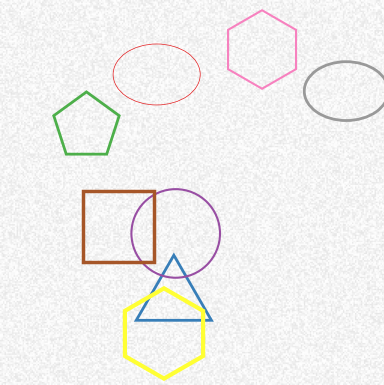[{"shape": "oval", "thickness": 0.5, "radius": 0.57, "center": [0.407, 0.807]}, {"shape": "triangle", "thickness": 2, "radius": 0.56, "center": [0.452, 0.224]}, {"shape": "pentagon", "thickness": 2, "radius": 0.45, "center": [0.225, 0.672]}, {"shape": "circle", "thickness": 1.5, "radius": 0.58, "center": [0.456, 0.394]}, {"shape": "hexagon", "thickness": 3, "radius": 0.59, "center": [0.426, 0.134]}, {"shape": "square", "thickness": 2.5, "radius": 0.46, "center": [0.307, 0.412]}, {"shape": "hexagon", "thickness": 1.5, "radius": 0.51, "center": [0.681, 0.871]}, {"shape": "oval", "thickness": 2, "radius": 0.55, "center": [0.899, 0.763]}]